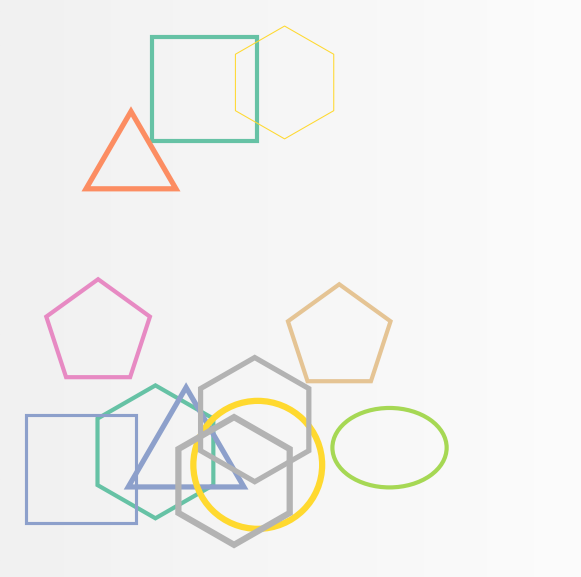[{"shape": "hexagon", "thickness": 2, "radius": 0.58, "center": [0.267, 0.217]}, {"shape": "square", "thickness": 2, "radius": 0.45, "center": [0.352, 0.846]}, {"shape": "triangle", "thickness": 2.5, "radius": 0.45, "center": [0.225, 0.717]}, {"shape": "triangle", "thickness": 2.5, "radius": 0.57, "center": [0.32, 0.213]}, {"shape": "square", "thickness": 1.5, "radius": 0.47, "center": [0.139, 0.187]}, {"shape": "pentagon", "thickness": 2, "radius": 0.47, "center": [0.169, 0.422]}, {"shape": "oval", "thickness": 2, "radius": 0.49, "center": [0.67, 0.224]}, {"shape": "hexagon", "thickness": 0.5, "radius": 0.49, "center": [0.49, 0.856]}, {"shape": "circle", "thickness": 3, "radius": 0.55, "center": [0.443, 0.194]}, {"shape": "pentagon", "thickness": 2, "radius": 0.46, "center": [0.584, 0.414]}, {"shape": "hexagon", "thickness": 3, "radius": 0.55, "center": [0.403, 0.166]}, {"shape": "hexagon", "thickness": 2.5, "radius": 0.54, "center": [0.438, 0.273]}]